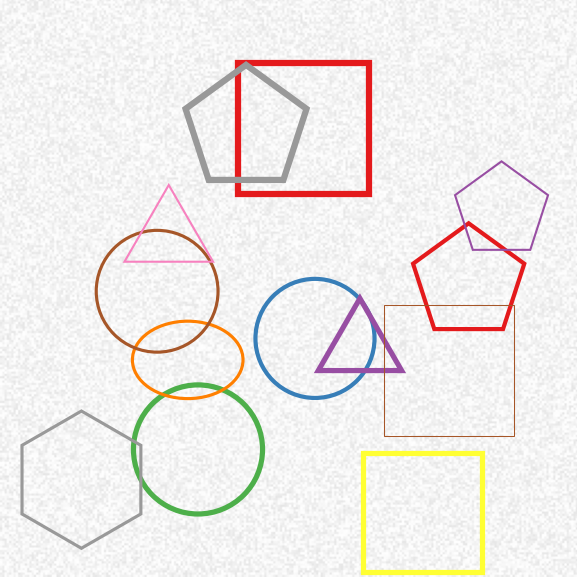[{"shape": "square", "thickness": 3, "radius": 0.57, "center": [0.525, 0.777]}, {"shape": "pentagon", "thickness": 2, "radius": 0.51, "center": [0.812, 0.511]}, {"shape": "circle", "thickness": 2, "radius": 0.52, "center": [0.545, 0.413]}, {"shape": "circle", "thickness": 2.5, "radius": 0.56, "center": [0.343, 0.221]}, {"shape": "triangle", "thickness": 2.5, "radius": 0.42, "center": [0.623, 0.399]}, {"shape": "pentagon", "thickness": 1, "radius": 0.42, "center": [0.868, 0.635]}, {"shape": "oval", "thickness": 1.5, "radius": 0.48, "center": [0.325, 0.376]}, {"shape": "square", "thickness": 2.5, "radius": 0.52, "center": [0.732, 0.112]}, {"shape": "square", "thickness": 0.5, "radius": 0.57, "center": [0.777, 0.358]}, {"shape": "circle", "thickness": 1.5, "radius": 0.53, "center": [0.272, 0.495]}, {"shape": "triangle", "thickness": 1, "radius": 0.44, "center": [0.292, 0.59]}, {"shape": "hexagon", "thickness": 1.5, "radius": 0.59, "center": [0.141, 0.169]}, {"shape": "pentagon", "thickness": 3, "radius": 0.55, "center": [0.426, 0.777]}]